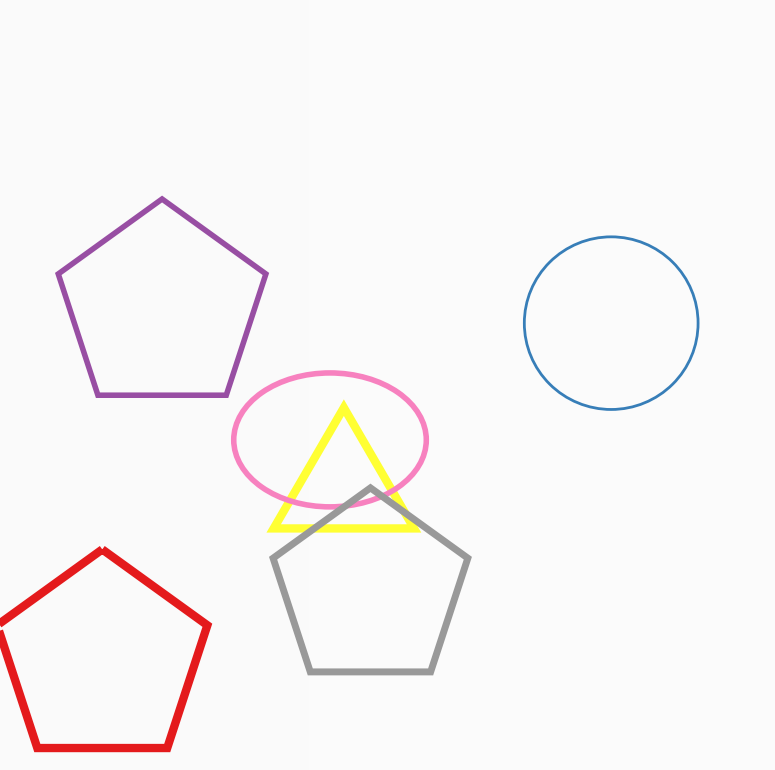[{"shape": "pentagon", "thickness": 3, "radius": 0.71, "center": [0.132, 0.144]}, {"shape": "circle", "thickness": 1, "radius": 0.56, "center": [0.789, 0.58]}, {"shape": "pentagon", "thickness": 2, "radius": 0.7, "center": [0.209, 0.601]}, {"shape": "triangle", "thickness": 3, "radius": 0.52, "center": [0.444, 0.366]}, {"shape": "oval", "thickness": 2, "radius": 0.62, "center": [0.426, 0.429]}, {"shape": "pentagon", "thickness": 2.5, "radius": 0.66, "center": [0.478, 0.234]}]